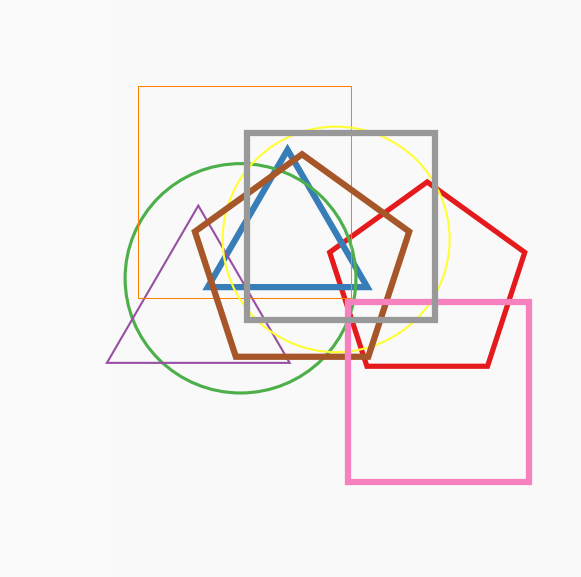[{"shape": "pentagon", "thickness": 2.5, "radius": 0.88, "center": [0.735, 0.508]}, {"shape": "triangle", "thickness": 3, "radius": 0.79, "center": [0.495, 0.581]}, {"shape": "circle", "thickness": 1.5, "radius": 0.99, "center": [0.414, 0.517]}, {"shape": "triangle", "thickness": 1, "radius": 0.91, "center": [0.341, 0.462]}, {"shape": "square", "thickness": 0.5, "radius": 0.92, "center": [0.421, 0.667]}, {"shape": "circle", "thickness": 1, "radius": 0.98, "center": [0.578, 0.585]}, {"shape": "pentagon", "thickness": 3, "radius": 0.97, "center": [0.52, 0.538]}, {"shape": "square", "thickness": 3, "radius": 0.78, "center": [0.755, 0.32]}, {"shape": "square", "thickness": 3, "radius": 0.81, "center": [0.587, 0.607]}]